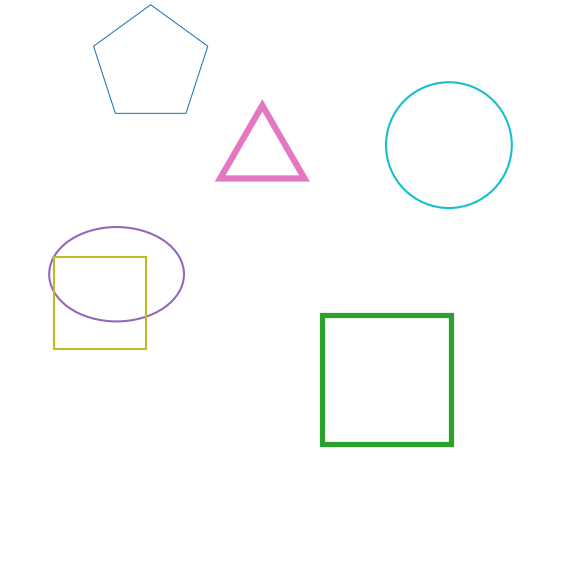[{"shape": "pentagon", "thickness": 0.5, "radius": 0.52, "center": [0.261, 0.887]}, {"shape": "square", "thickness": 2.5, "radius": 0.56, "center": [0.669, 0.342]}, {"shape": "oval", "thickness": 1, "radius": 0.58, "center": [0.202, 0.524]}, {"shape": "triangle", "thickness": 3, "radius": 0.42, "center": [0.454, 0.732]}, {"shape": "square", "thickness": 1, "radius": 0.4, "center": [0.173, 0.475]}, {"shape": "circle", "thickness": 1, "radius": 0.54, "center": [0.777, 0.748]}]